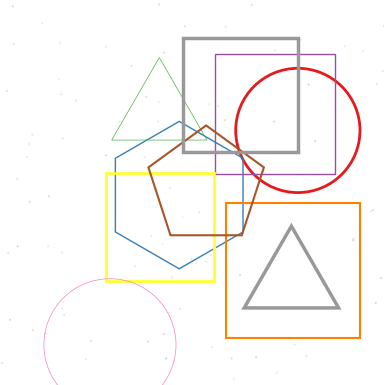[{"shape": "circle", "thickness": 2, "radius": 0.81, "center": [0.774, 0.661]}, {"shape": "hexagon", "thickness": 1, "radius": 0.96, "center": [0.465, 0.493]}, {"shape": "triangle", "thickness": 0.5, "radius": 0.71, "center": [0.414, 0.708]}, {"shape": "square", "thickness": 1, "radius": 0.78, "center": [0.714, 0.703]}, {"shape": "square", "thickness": 1.5, "radius": 0.87, "center": [0.761, 0.298]}, {"shape": "square", "thickness": 2, "radius": 0.7, "center": [0.416, 0.41]}, {"shape": "pentagon", "thickness": 1.5, "radius": 0.79, "center": [0.535, 0.516]}, {"shape": "circle", "thickness": 0.5, "radius": 0.86, "center": [0.286, 0.105]}, {"shape": "triangle", "thickness": 2.5, "radius": 0.71, "center": [0.757, 0.271]}, {"shape": "square", "thickness": 2.5, "radius": 0.74, "center": [0.624, 0.753]}]